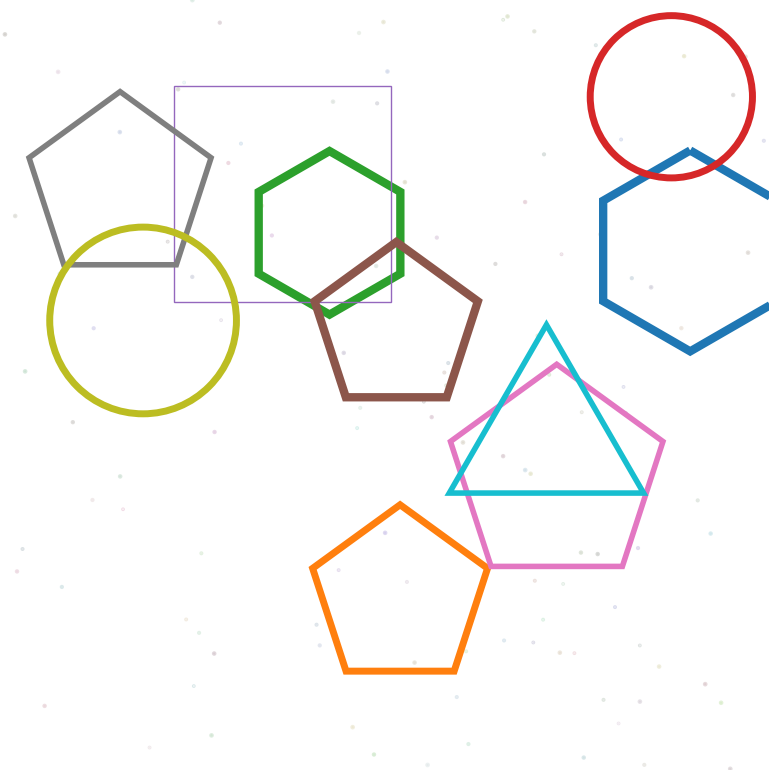[{"shape": "hexagon", "thickness": 3, "radius": 0.65, "center": [0.896, 0.674]}, {"shape": "pentagon", "thickness": 2.5, "radius": 0.6, "center": [0.52, 0.225]}, {"shape": "hexagon", "thickness": 3, "radius": 0.53, "center": [0.428, 0.698]}, {"shape": "circle", "thickness": 2.5, "radius": 0.53, "center": [0.872, 0.874]}, {"shape": "square", "thickness": 0.5, "radius": 0.7, "center": [0.367, 0.748]}, {"shape": "pentagon", "thickness": 3, "radius": 0.56, "center": [0.515, 0.574]}, {"shape": "pentagon", "thickness": 2, "radius": 0.73, "center": [0.723, 0.382]}, {"shape": "pentagon", "thickness": 2, "radius": 0.62, "center": [0.156, 0.757]}, {"shape": "circle", "thickness": 2.5, "radius": 0.61, "center": [0.186, 0.584]}, {"shape": "triangle", "thickness": 2, "radius": 0.73, "center": [0.71, 0.433]}]